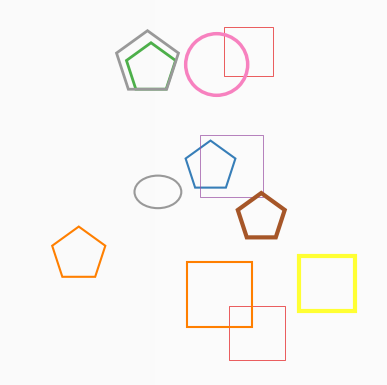[{"shape": "square", "thickness": 0.5, "radius": 0.36, "center": [0.663, 0.135]}, {"shape": "square", "thickness": 0.5, "radius": 0.32, "center": [0.642, 0.867]}, {"shape": "pentagon", "thickness": 1.5, "radius": 0.34, "center": [0.543, 0.567]}, {"shape": "pentagon", "thickness": 2, "radius": 0.33, "center": [0.39, 0.822]}, {"shape": "square", "thickness": 0.5, "radius": 0.4, "center": [0.598, 0.57]}, {"shape": "square", "thickness": 1.5, "radius": 0.42, "center": [0.566, 0.235]}, {"shape": "pentagon", "thickness": 1.5, "radius": 0.36, "center": [0.203, 0.339]}, {"shape": "square", "thickness": 3, "radius": 0.36, "center": [0.843, 0.264]}, {"shape": "pentagon", "thickness": 3, "radius": 0.32, "center": [0.674, 0.435]}, {"shape": "circle", "thickness": 2.5, "radius": 0.4, "center": [0.559, 0.832]}, {"shape": "oval", "thickness": 1.5, "radius": 0.3, "center": [0.407, 0.502]}, {"shape": "pentagon", "thickness": 2, "radius": 0.42, "center": [0.381, 0.836]}]